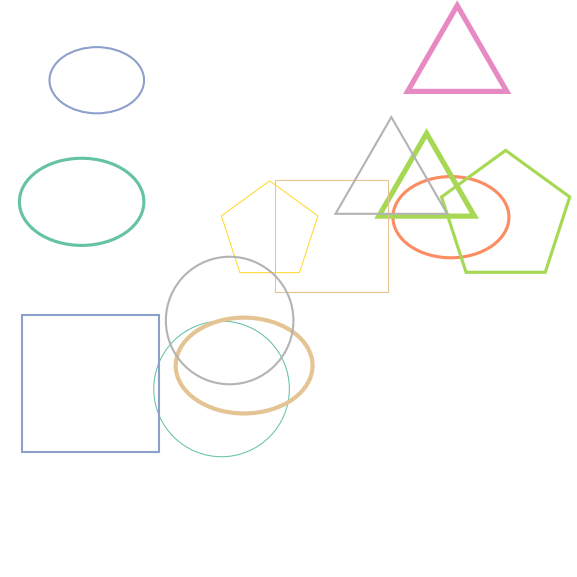[{"shape": "oval", "thickness": 1.5, "radius": 0.54, "center": [0.141, 0.65]}, {"shape": "circle", "thickness": 0.5, "radius": 0.59, "center": [0.384, 0.326]}, {"shape": "oval", "thickness": 1.5, "radius": 0.5, "center": [0.781, 0.623]}, {"shape": "square", "thickness": 1, "radius": 0.59, "center": [0.157, 0.335]}, {"shape": "oval", "thickness": 1, "radius": 0.41, "center": [0.168, 0.86]}, {"shape": "triangle", "thickness": 2.5, "radius": 0.5, "center": [0.792, 0.89]}, {"shape": "triangle", "thickness": 2.5, "radius": 0.48, "center": [0.739, 0.673]}, {"shape": "pentagon", "thickness": 1.5, "radius": 0.58, "center": [0.876, 0.622]}, {"shape": "pentagon", "thickness": 0.5, "radius": 0.44, "center": [0.467, 0.598]}, {"shape": "square", "thickness": 0.5, "radius": 0.49, "center": [0.574, 0.59]}, {"shape": "oval", "thickness": 2, "radius": 0.59, "center": [0.423, 0.366]}, {"shape": "triangle", "thickness": 1, "radius": 0.56, "center": [0.678, 0.685]}, {"shape": "circle", "thickness": 1, "radius": 0.55, "center": [0.398, 0.444]}]